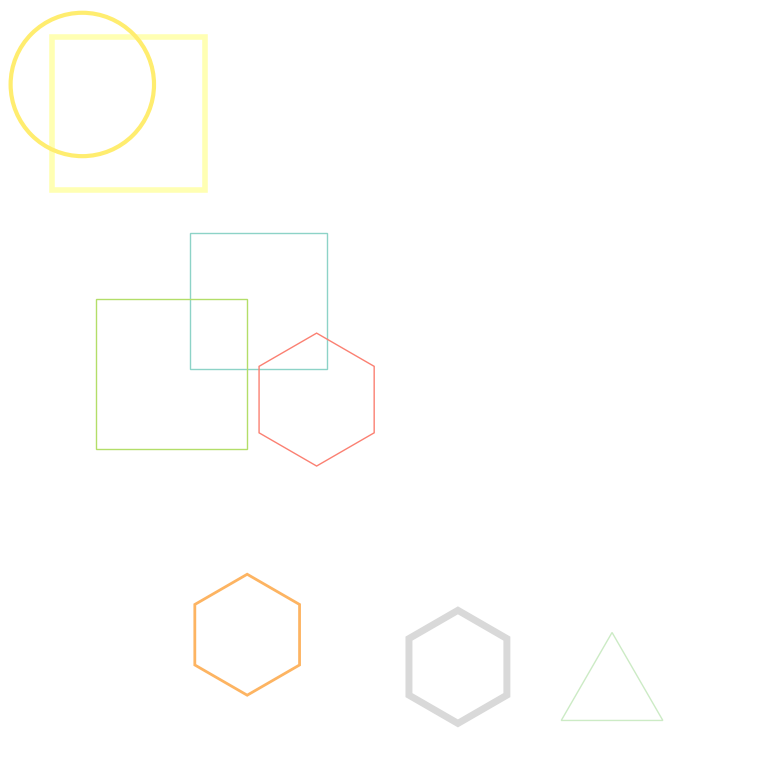[{"shape": "square", "thickness": 0.5, "radius": 0.44, "center": [0.335, 0.609]}, {"shape": "square", "thickness": 2, "radius": 0.5, "center": [0.167, 0.853]}, {"shape": "hexagon", "thickness": 0.5, "radius": 0.43, "center": [0.411, 0.481]}, {"shape": "hexagon", "thickness": 1, "radius": 0.39, "center": [0.321, 0.176]}, {"shape": "square", "thickness": 0.5, "radius": 0.49, "center": [0.223, 0.514]}, {"shape": "hexagon", "thickness": 2.5, "radius": 0.37, "center": [0.595, 0.134]}, {"shape": "triangle", "thickness": 0.5, "radius": 0.38, "center": [0.795, 0.102]}, {"shape": "circle", "thickness": 1.5, "radius": 0.47, "center": [0.107, 0.89]}]